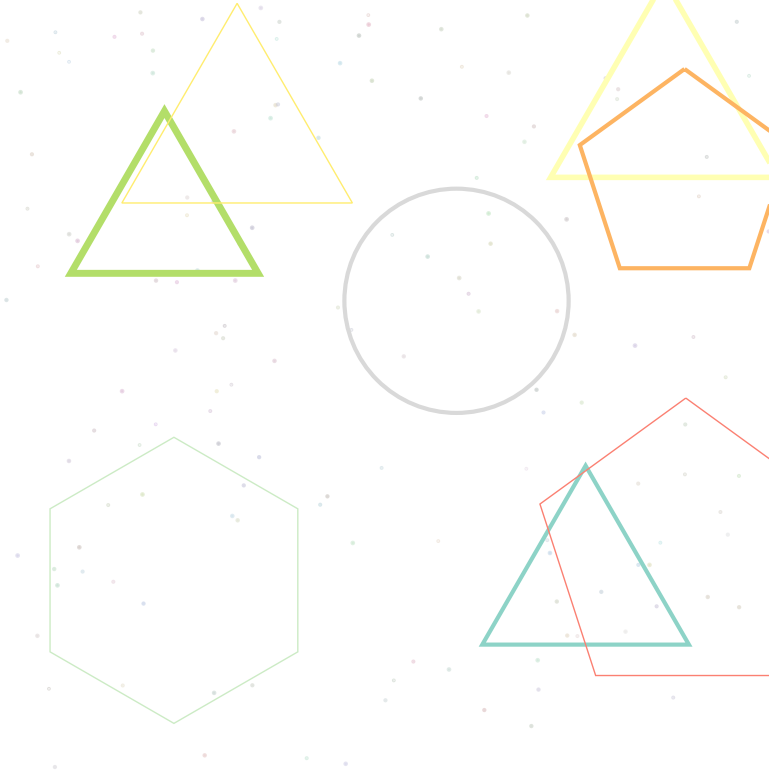[{"shape": "triangle", "thickness": 1.5, "radius": 0.77, "center": [0.761, 0.24]}, {"shape": "triangle", "thickness": 2, "radius": 0.85, "center": [0.863, 0.855]}, {"shape": "pentagon", "thickness": 0.5, "radius": 1.0, "center": [0.891, 0.284]}, {"shape": "pentagon", "thickness": 1.5, "radius": 0.72, "center": [0.889, 0.767]}, {"shape": "triangle", "thickness": 2.5, "radius": 0.7, "center": [0.214, 0.715]}, {"shape": "circle", "thickness": 1.5, "radius": 0.73, "center": [0.593, 0.609]}, {"shape": "hexagon", "thickness": 0.5, "radius": 0.93, "center": [0.226, 0.246]}, {"shape": "triangle", "thickness": 0.5, "radius": 0.86, "center": [0.308, 0.823]}]